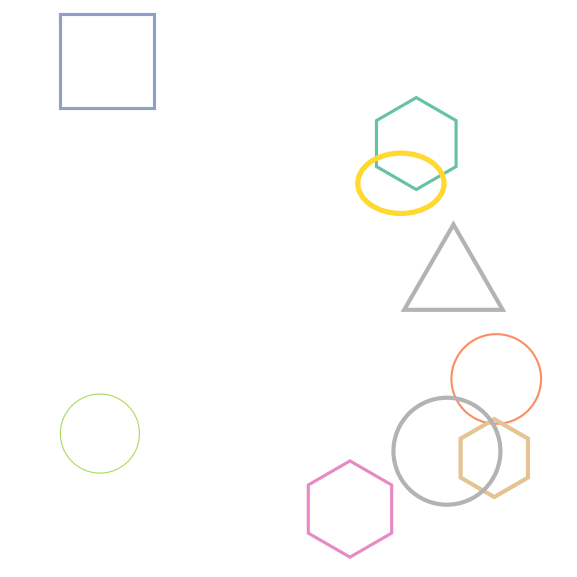[{"shape": "hexagon", "thickness": 1.5, "radius": 0.4, "center": [0.721, 0.751]}, {"shape": "circle", "thickness": 1, "radius": 0.39, "center": [0.859, 0.343]}, {"shape": "square", "thickness": 1.5, "radius": 0.41, "center": [0.185, 0.894]}, {"shape": "hexagon", "thickness": 1.5, "radius": 0.42, "center": [0.606, 0.118]}, {"shape": "circle", "thickness": 0.5, "radius": 0.34, "center": [0.173, 0.248]}, {"shape": "oval", "thickness": 2.5, "radius": 0.37, "center": [0.694, 0.682]}, {"shape": "hexagon", "thickness": 2, "radius": 0.34, "center": [0.856, 0.206]}, {"shape": "circle", "thickness": 2, "radius": 0.46, "center": [0.774, 0.218]}, {"shape": "triangle", "thickness": 2, "radius": 0.49, "center": [0.785, 0.512]}]